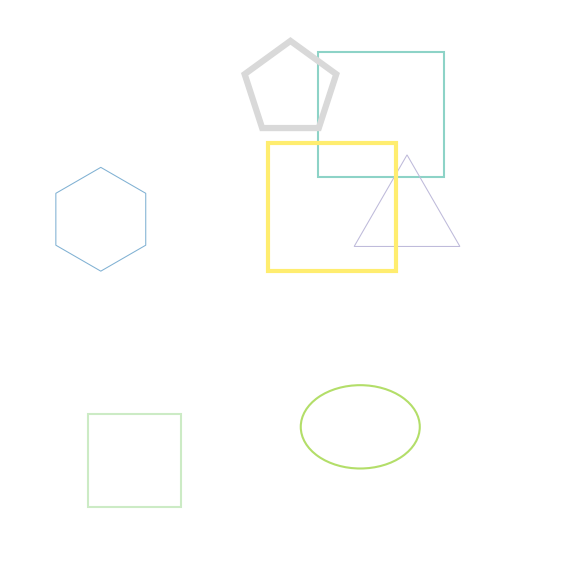[{"shape": "square", "thickness": 1, "radius": 0.54, "center": [0.66, 0.801]}, {"shape": "triangle", "thickness": 0.5, "radius": 0.53, "center": [0.705, 0.625]}, {"shape": "hexagon", "thickness": 0.5, "radius": 0.45, "center": [0.175, 0.619]}, {"shape": "oval", "thickness": 1, "radius": 0.52, "center": [0.624, 0.26]}, {"shape": "pentagon", "thickness": 3, "radius": 0.42, "center": [0.503, 0.845]}, {"shape": "square", "thickness": 1, "radius": 0.4, "center": [0.233, 0.201]}, {"shape": "square", "thickness": 2, "radius": 0.55, "center": [0.575, 0.641]}]